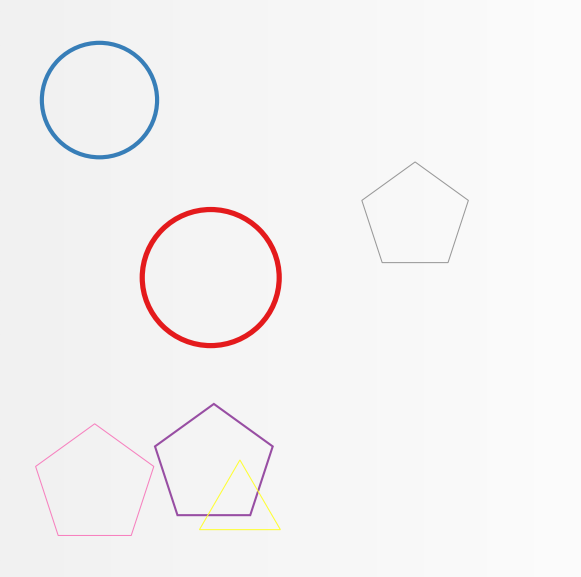[{"shape": "circle", "thickness": 2.5, "radius": 0.59, "center": [0.363, 0.519]}, {"shape": "circle", "thickness": 2, "radius": 0.5, "center": [0.171, 0.826]}, {"shape": "pentagon", "thickness": 1, "radius": 0.53, "center": [0.368, 0.193]}, {"shape": "triangle", "thickness": 0.5, "radius": 0.4, "center": [0.413, 0.122]}, {"shape": "pentagon", "thickness": 0.5, "radius": 0.53, "center": [0.163, 0.158]}, {"shape": "pentagon", "thickness": 0.5, "radius": 0.48, "center": [0.714, 0.622]}]